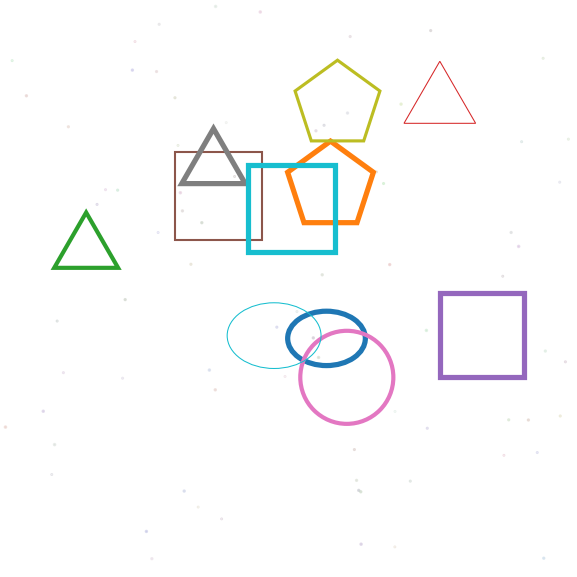[{"shape": "oval", "thickness": 2.5, "radius": 0.34, "center": [0.565, 0.413]}, {"shape": "pentagon", "thickness": 2.5, "radius": 0.39, "center": [0.572, 0.677]}, {"shape": "triangle", "thickness": 2, "radius": 0.32, "center": [0.149, 0.567]}, {"shape": "triangle", "thickness": 0.5, "radius": 0.36, "center": [0.762, 0.821]}, {"shape": "square", "thickness": 2.5, "radius": 0.37, "center": [0.834, 0.419]}, {"shape": "square", "thickness": 1, "radius": 0.38, "center": [0.379, 0.659]}, {"shape": "circle", "thickness": 2, "radius": 0.4, "center": [0.601, 0.346]}, {"shape": "triangle", "thickness": 2.5, "radius": 0.32, "center": [0.37, 0.713]}, {"shape": "pentagon", "thickness": 1.5, "radius": 0.39, "center": [0.584, 0.818]}, {"shape": "square", "thickness": 2.5, "radius": 0.38, "center": [0.504, 0.639]}, {"shape": "oval", "thickness": 0.5, "radius": 0.41, "center": [0.475, 0.418]}]